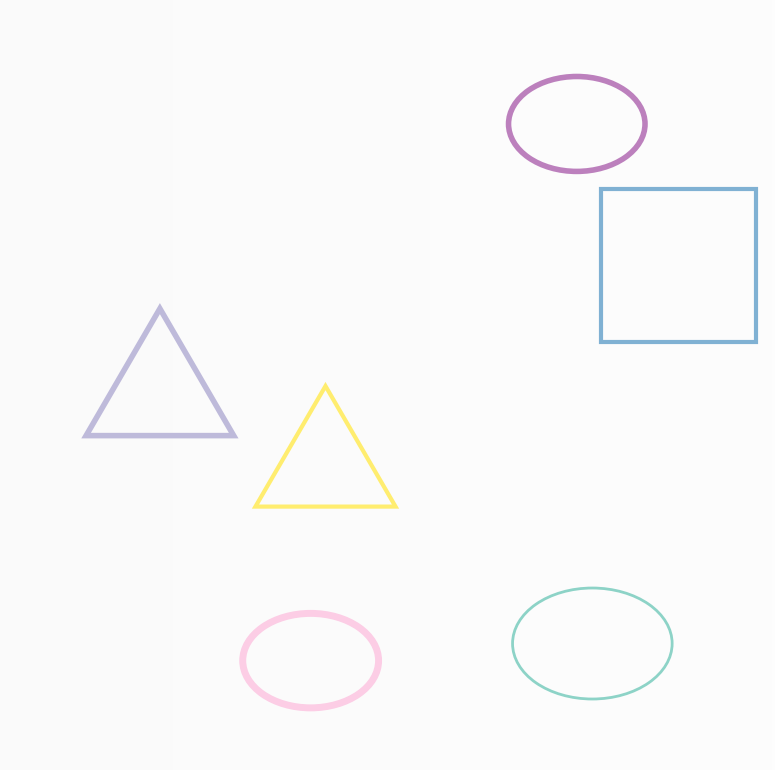[{"shape": "oval", "thickness": 1, "radius": 0.51, "center": [0.764, 0.164]}, {"shape": "triangle", "thickness": 2, "radius": 0.55, "center": [0.206, 0.489]}, {"shape": "square", "thickness": 1.5, "radius": 0.5, "center": [0.876, 0.655]}, {"shape": "oval", "thickness": 2.5, "radius": 0.44, "center": [0.401, 0.142]}, {"shape": "oval", "thickness": 2, "radius": 0.44, "center": [0.744, 0.839]}, {"shape": "triangle", "thickness": 1.5, "radius": 0.52, "center": [0.42, 0.394]}]